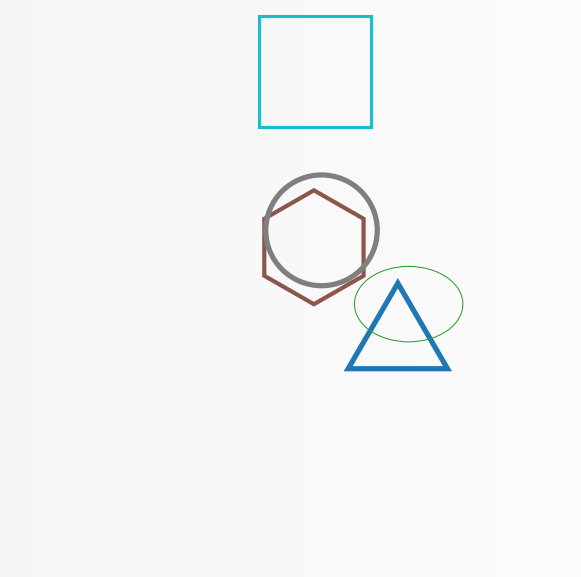[{"shape": "triangle", "thickness": 2.5, "radius": 0.49, "center": [0.684, 0.41]}, {"shape": "oval", "thickness": 0.5, "radius": 0.47, "center": [0.703, 0.473]}, {"shape": "hexagon", "thickness": 2, "radius": 0.49, "center": [0.54, 0.571]}, {"shape": "circle", "thickness": 2.5, "radius": 0.48, "center": [0.553, 0.6]}, {"shape": "square", "thickness": 1.5, "radius": 0.48, "center": [0.541, 0.875]}]